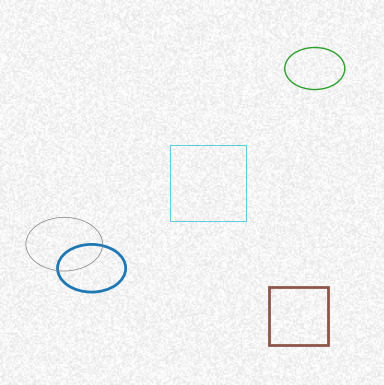[{"shape": "oval", "thickness": 2, "radius": 0.44, "center": [0.238, 0.303]}, {"shape": "oval", "thickness": 1, "radius": 0.39, "center": [0.818, 0.822]}, {"shape": "square", "thickness": 2, "radius": 0.38, "center": [0.775, 0.18]}, {"shape": "oval", "thickness": 0.5, "radius": 0.5, "center": [0.167, 0.366]}, {"shape": "square", "thickness": 0.5, "radius": 0.49, "center": [0.541, 0.525]}]